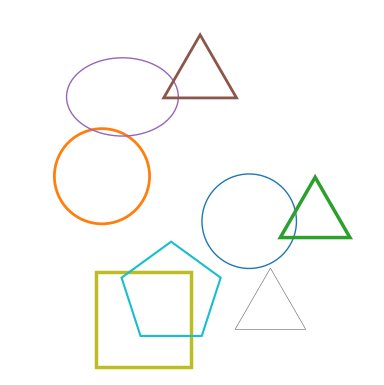[{"shape": "circle", "thickness": 1, "radius": 0.61, "center": [0.647, 0.425]}, {"shape": "circle", "thickness": 2, "radius": 0.62, "center": [0.265, 0.542]}, {"shape": "triangle", "thickness": 2.5, "radius": 0.52, "center": [0.819, 0.435]}, {"shape": "oval", "thickness": 1, "radius": 0.73, "center": [0.318, 0.748]}, {"shape": "triangle", "thickness": 2, "radius": 0.55, "center": [0.52, 0.8]}, {"shape": "triangle", "thickness": 0.5, "radius": 0.53, "center": [0.702, 0.197]}, {"shape": "square", "thickness": 2.5, "radius": 0.62, "center": [0.372, 0.17]}, {"shape": "pentagon", "thickness": 1.5, "radius": 0.68, "center": [0.445, 0.237]}]